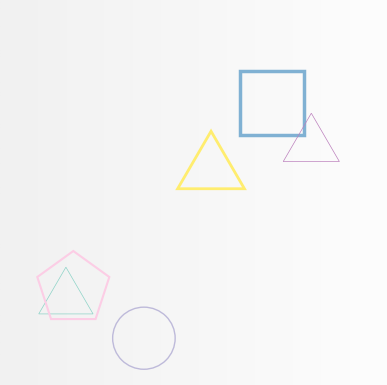[{"shape": "triangle", "thickness": 0.5, "radius": 0.4, "center": [0.17, 0.225]}, {"shape": "circle", "thickness": 1, "radius": 0.4, "center": [0.371, 0.122]}, {"shape": "square", "thickness": 2.5, "radius": 0.42, "center": [0.702, 0.732]}, {"shape": "pentagon", "thickness": 1.5, "radius": 0.49, "center": [0.189, 0.25]}, {"shape": "triangle", "thickness": 0.5, "radius": 0.42, "center": [0.803, 0.622]}, {"shape": "triangle", "thickness": 2, "radius": 0.5, "center": [0.545, 0.56]}]